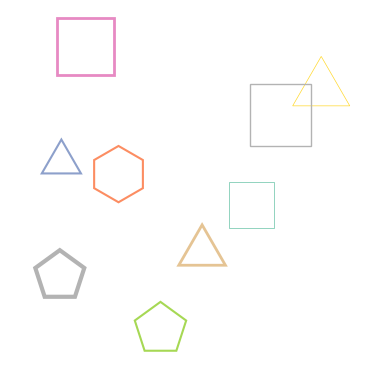[{"shape": "square", "thickness": 0.5, "radius": 0.29, "center": [0.653, 0.468]}, {"shape": "hexagon", "thickness": 1.5, "radius": 0.37, "center": [0.308, 0.548]}, {"shape": "triangle", "thickness": 1.5, "radius": 0.29, "center": [0.159, 0.579]}, {"shape": "square", "thickness": 2, "radius": 0.37, "center": [0.222, 0.88]}, {"shape": "pentagon", "thickness": 1.5, "radius": 0.35, "center": [0.417, 0.146]}, {"shape": "triangle", "thickness": 0.5, "radius": 0.43, "center": [0.834, 0.768]}, {"shape": "triangle", "thickness": 2, "radius": 0.35, "center": [0.525, 0.346]}, {"shape": "square", "thickness": 1, "radius": 0.4, "center": [0.728, 0.702]}, {"shape": "pentagon", "thickness": 3, "radius": 0.33, "center": [0.155, 0.283]}]